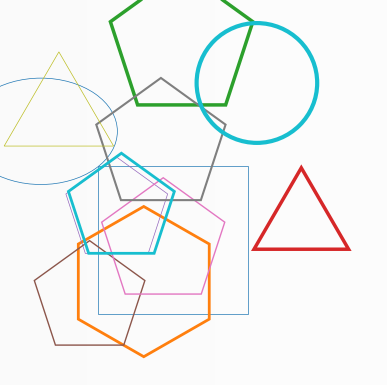[{"shape": "oval", "thickness": 0.5, "radius": 0.99, "center": [0.106, 0.659]}, {"shape": "square", "thickness": 0.5, "radius": 0.96, "center": [0.446, 0.377]}, {"shape": "hexagon", "thickness": 2, "radius": 0.98, "center": [0.371, 0.269]}, {"shape": "pentagon", "thickness": 2.5, "radius": 0.97, "center": [0.469, 0.884]}, {"shape": "triangle", "thickness": 2.5, "radius": 0.7, "center": [0.778, 0.423]}, {"shape": "pentagon", "thickness": 0.5, "radius": 0.69, "center": [0.301, 0.454]}, {"shape": "pentagon", "thickness": 1, "radius": 0.75, "center": [0.231, 0.225]}, {"shape": "pentagon", "thickness": 1, "radius": 0.83, "center": [0.421, 0.371]}, {"shape": "pentagon", "thickness": 1.5, "radius": 0.88, "center": [0.415, 0.622]}, {"shape": "triangle", "thickness": 0.5, "radius": 0.82, "center": [0.152, 0.702]}, {"shape": "circle", "thickness": 3, "radius": 0.78, "center": [0.663, 0.784]}, {"shape": "pentagon", "thickness": 2, "radius": 0.72, "center": [0.313, 0.458]}]